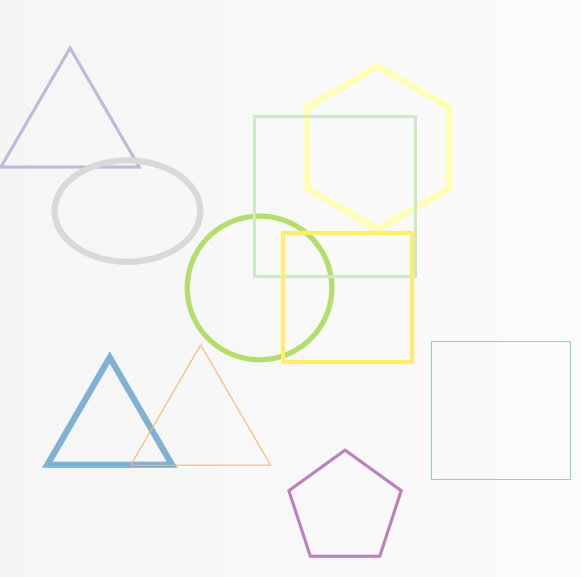[{"shape": "square", "thickness": 0.5, "radius": 0.6, "center": [0.861, 0.289]}, {"shape": "hexagon", "thickness": 3, "radius": 0.7, "center": [0.65, 0.743]}, {"shape": "triangle", "thickness": 1.5, "radius": 0.69, "center": [0.121, 0.779]}, {"shape": "triangle", "thickness": 3, "radius": 0.62, "center": [0.189, 0.256]}, {"shape": "triangle", "thickness": 0.5, "radius": 0.69, "center": [0.345, 0.263]}, {"shape": "circle", "thickness": 2.5, "radius": 0.62, "center": [0.447, 0.501]}, {"shape": "oval", "thickness": 3, "radius": 0.63, "center": [0.219, 0.634]}, {"shape": "pentagon", "thickness": 1.5, "radius": 0.51, "center": [0.594, 0.118]}, {"shape": "square", "thickness": 1.5, "radius": 0.69, "center": [0.575, 0.66]}, {"shape": "square", "thickness": 2, "radius": 0.56, "center": [0.597, 0.484]}]